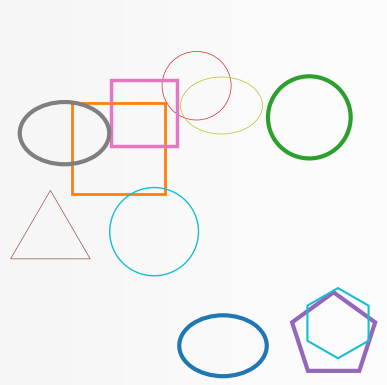[{"shape": "oval", "thickness": 3, "radius": 0.56, "center": [0.575, 0.102]}, {"shape": "square", "thickness": 2, "radius": 0.6, "center": [0.306, 0.615]}, {"shape": "circle", "thickness": 3, "radius": 0.53, "center": [0.798, 0.695]}, {"shape": "circle", "thickness": 0.5, "radius": 0.45, "center": [0.507, 0.777]}, {"shape": "pentagon", "thickness": 3, "radius": 0.56, "center": [0.861, 0.128]}, {"shape": "triangle", "thickness": 0.5, "radius": 0.59, "center": [0.13, 0.387]}, {"shape": "square", "thickness": 2.5, "radius": 0.43, "center": [0.373, 0.707]}, {"shape": "oval", "thickness": 3, "radius": 0.58, "center": [0.166, 0.654]}, {"shape": "oval", "thickness": 0.5, "radius": 0.53, "center": [0.572, 0.726]}, {"shape": "circle", "thickness": 1, "radius": 0.57, "center": [0.398, 0.398]}, {"shape": "hexagon", "thickness": 1.5, "radius": 0.46, "center": [0.872, 0.161]}]